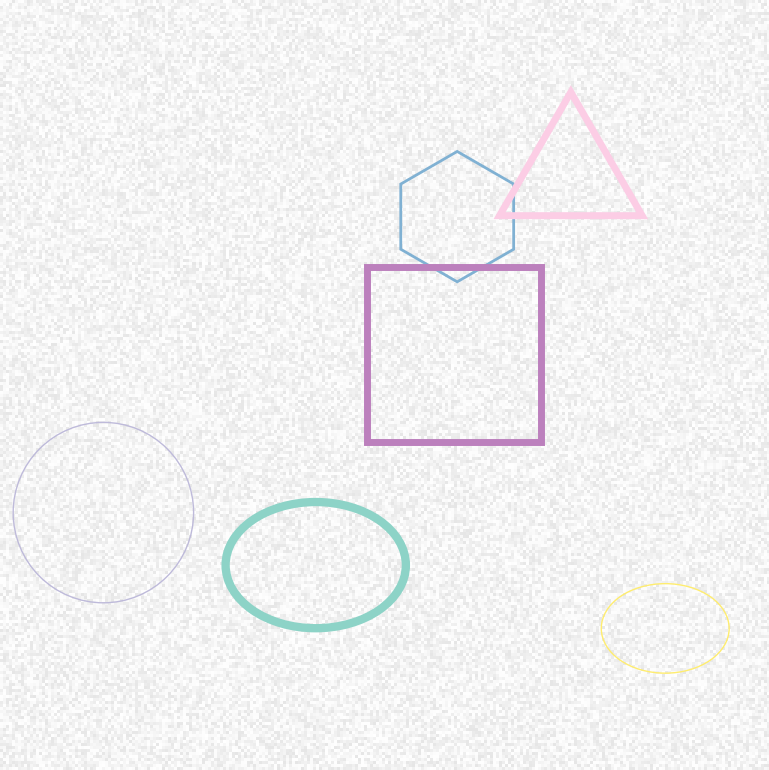[{"shape": "oval", "thickness": 3, "radius": 0.59, "center": [0.41, 0.266]}, {"shape": "circle", "thickness": 0.5, "radius": 0.59, "center": [0.134, 0.334]}, {"shape": "hexagon", "thickness": 1, "radius": 0.42, "center": [0.594, 0.719]}, {"shape": "triangle", "thickness": 2.5, "radius": 0.53, "center": [0.741, 0.773]}, {"shape": "square", "thickness": 2.5, "radius": 0.57, "center": [0.59, 0.54]}, {"shape": "oval", "thickness": 0.5, "radius": 0.42, "center": [0.864, 0.184]}]